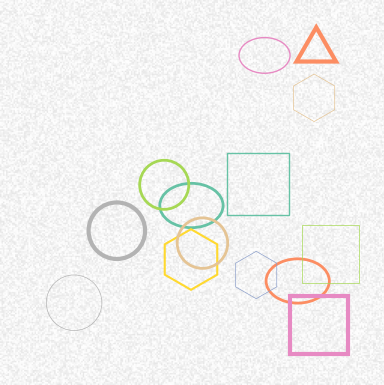[{"shape": "oval", "thickness": 2, "radius": 0.41, "center": [0.497, 0.466]}, {"shape": "square", "thickness": 1, "radius": 0.4, "center": [0.671, 0.522]}, {"shape": "oval", "thickness": 2, "radius": 0.41, "center": [0.773, 0.27]}, {"shape": "triangle", "thickness": 3, "radius": 0.3, "center": [0.821, 0.87]}, {"shape": "hexagon", "thickness": 0.5, "radius": 0.31, "center": [0.665, 0.286]}, {"shape": "oval", "thickness": 1, "radius": 0.33, "center": [0.687, 0.856]}, {"shape": "square", "thickness": 3, "radius": 0.38, "center": [0.828, 0.156]}, {"shape": "square", "thickness": 0.5, "radius": 0.37, "center": [0.858, 0.341]}, {"shape": "circle", "thickness": 2, "radius": 0.32, "center": [0.427, 0.52]}, {"shape": "hexagon", "thickness": 1.5, "radius": 0.39, "center": [0.496, 0.326]}, {"shape": "circle", "thickness": 2, "radius": 0.33, "center": [0.526, 0.369]}, {"shape": "hexagon", "thickness": 0.5, "radius": 0.31, "center": [0.816, 0.746]}, {"shape": "circle", "thickness": 3, "radius": 0.37, "center": [0.303, 0.401]}, {"shape": "circle", "thickness": 0.5, "radius": 0.36, "center": [0.192, 0.214]}]